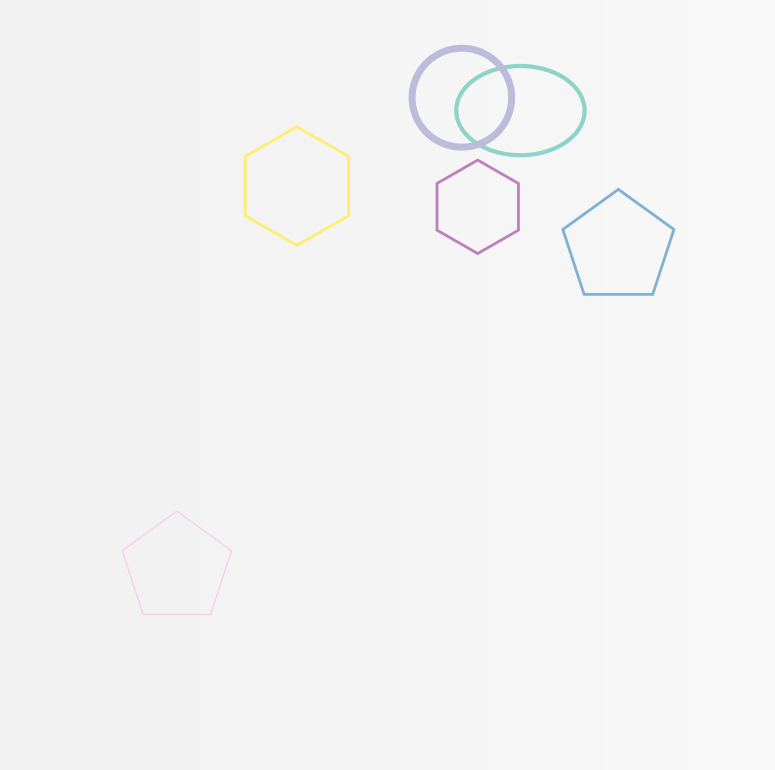[{"shape": "oval", "thickness": 1.5, "radius": 0.41, "center": [0.672, 0.856]}, {"shape": "circle", "thickness": 2.5, "radius": 0.32, "center": [0.596, 0.873]}, {"shape": "pentagon", "thickness": 1, "radius": 0.38, "center": [0.798, 0.679]}, {"shape": "pentagon", "thickness": 0.5, "radius": 0.37, "center": [0.228, 0.262]}, {"shape": "hexagon", "thickness": 1, "radius": 0.3, "center": [0.616, 0.731]}, {"shape": "hexagon", "thickness": 1, "radius": 0.38, "center": [0.383, 0.758]}]